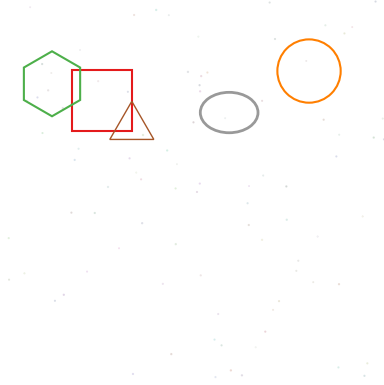[{"shape": "square", "thickness": 1.5, "radius": 0.39, "center": [0.265, 0.739]}, {"shape": "hexagon", "thickness": 1.5, "radius": 0.42, "center": [0.135, 0.782]}, {"shape": "circle", "thickness": 1.5, "radius": 0.41, "center": [0.803, 0.815]}, {"shape": "triangle", "thickness": 1, "radius": 0.33, "center": [0.342, 0.671]}, {"shape": "oval", "thickness": 2, "radius": 0.37, "center": [0.595, 0.708]}]